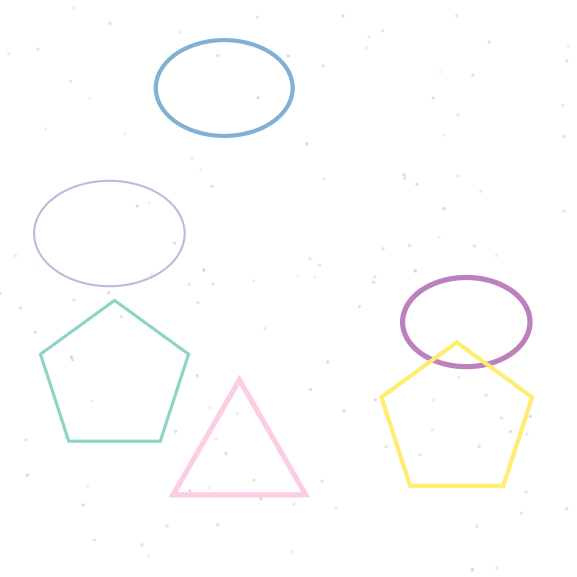[{"shape": "pentagon", "thickness": 1.5, "radius": 0.67, "center": [0.198, 0.344]}, {"shape": "oval", "thickness": 1, "radius": 0.65, "center": [0.189, 0.595]}, {"shape": "oval", "thickness": 2, "radius": 0.59, "center": [0.388, 0.847]}, {"shape": "triangle", "thickness": 2.5, "radius": 0.66, "center": [0.415, 0.209]}, {"shape": "oval", "thickness": 2.5, "radius": 0.55, "center": [0.807, 0.441]}, {"shape": "pentagon", "thickness": 2, "radius": 0.69, "center": [0.791, 0.269]}]